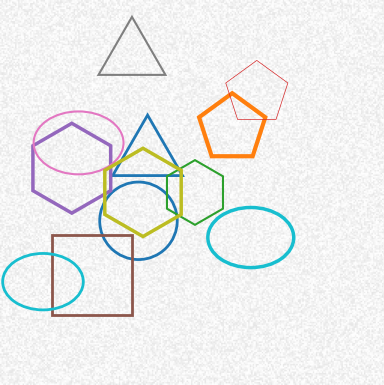[{"shape": "circle", "thickness": 2, "radius": 0.5, "center": [0.36, 0.426]}, {"shape": "triangle", "thickness": 2, "radius": 0.52, "center": [0.383, 0.596]}, {"shape": "pentagon", "thickness": 3, "radius": 0.45, "center": [0.603, 0.667]}, {"shape": "hexagon", "thickness": 1.5, "radius": 0.42, "center": [0.506, 0.5]}, {"shape": "pentagon", "thickness": 0.5, "radius": 0.42, "center": [0.667, 0.758]}, {"shape": "hexagon", "thickness": 2.5, "radius": 0.58, "center": [0.187, 0.563]}, {"shape": "square", "thickness": 2, "radius": 0.52, "center": [0.238, 0.286]}, {"shape": "oval", "thickness": 1.5, "radius": 0.58, "center": [0.204, 0.629]}, {"shape": "triangle", "thickness": 1.5, "radius": 0.5, "center": [0.343, 0.856]}, {"shape": "hexagon", "thickness": 2.5, "radius": 0.57, "center": [0.371, 0.5]}, {"shape": "oval", "thickness": 2, "radius": 0.52, "center": [0.112, 0.268]}, {"shape": "oval", "thickness": 2.5, "radius": 0.56, "center": [0.651, 0.383]}]